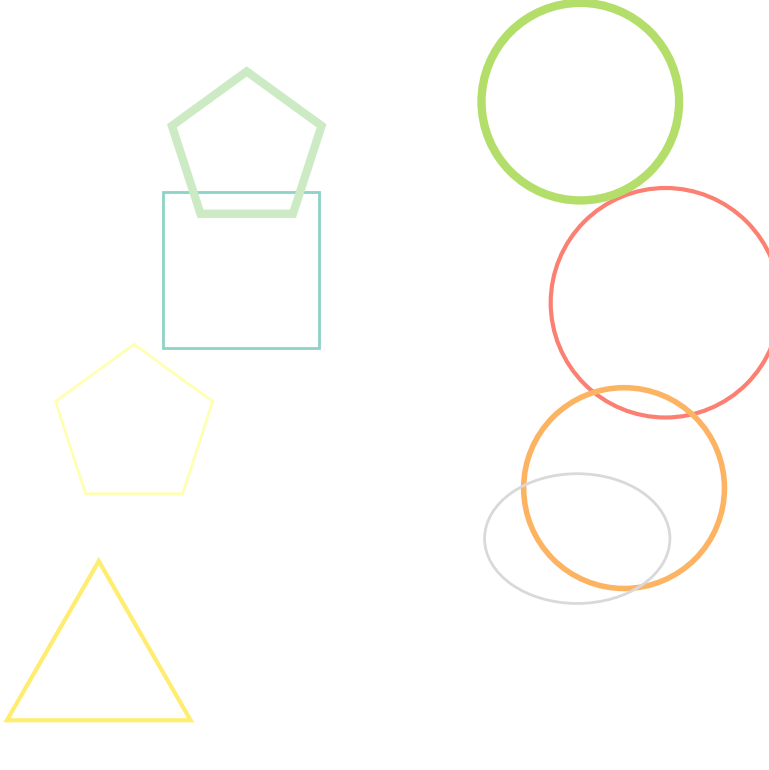[{"shape": "square", "thickness": 1, "radius": 0.51, "center": [0.313, 0.649]}, {"shape": "pentagon", "thickness": 1, "radius": 0.54, "center": [0.174, 0.446]}, {"shape": "circle", "thickness": 1.5, "radius": 0.75, "center": [0.864, 0.607]}, {"shape": "circle", "thickness": 2, "radius": 0.65, "center": [0.81, 0.366]}, {"shape": "circle", "thickness": 3, "radius": 0.64, "center": [0.754, 0.868]}, {"shape": "oval", "thickness": 1, "radius": 0.6, "center": [0.75, 0.301]}, {"shape": "pentagon", "thickness": 3, "radius": 0.51, "center": [0.32, 0.805]}, {"shape": "triangle", "thickness": 1.5, "radius": 0.69, "center": [0.128, 0.133]}]